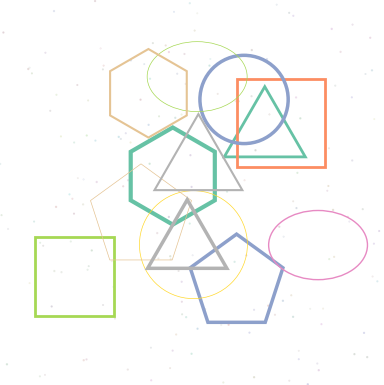[{"shape": "triangle", "thickness": 2, "radius": 0.61, "center": [0.688, 0.653]}, {"shape": "hexagon", "thickness": 3, "radius": 0.63, "center": [0.449, 0.543]}, {"shape": "square", "thickness": 2, "radius": 0.57, "center": [0.731, 0.679]}, {"shape": "circle", "thickness": 2.5, "radius": 0.57, "center": [0.634, 0.742]}, {"shape": "pentagon", "thickness": 2.5, "radius": 0.63, "center": [0.614, 0.265]}, {"shape": "oval", "thickness": 1, "radius": 0.64, "center": [0.826, 0.363]}, {"shape": "oval", "thickness": 0.5, "radius": 0.65, "center": [0.512, 0.801]}, {"shape": "square", "thickness": 2, "radius": 0.51, "center": [0.194, 0.283]}, {"shape": "circle", "thickness": 0.5, "radius": 0.7, "center": [0.502, 0.365]}, {"shape": "pentagon", "thickness": 0.5, "radius": 0.69, "center": [0.366, 0.436]}, {"shape": "hexagon", "thickness": 1.5, "radius": 0.57, "center": [0.386, 0.758]}, {"shape": "triangle", "thickness": 1.5, "radius": 0.66, "center": [0.515, 0.572]}, {"shape": "triangle", "thickness": 2.5, "radius": 0.59, "center": [0.486, 0.362]}]